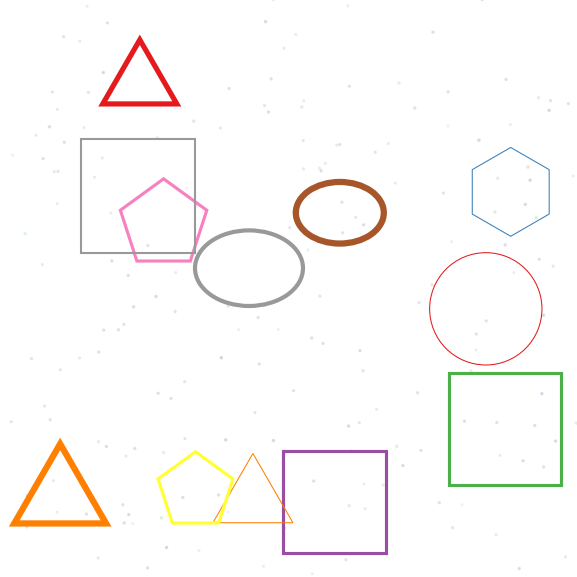[{"shape": "triangle", "thickness": 2.5, "radius": 0.37, "center": [0.242, 0.856]}, {"shape": "circle", "thickness": 0.5, "radius": 0.49, "center": [0.841, 0.464]}, {"shape": "hexagon", "thickness": 0.5, "radius": 0.38, "center": [0.884, 0.667]}, {"shape": "square", "thickness": 1.5, "radius": 0.49, "center": [0.874, 0.256]}, {"shape": "square", "thickness": 1.5, "radius": 0.44, "center": [0.579, 0.13]}, {"shape": "triangle", "thickness": 3, "radius": 0.46, "center": [0.104, 0.139]}, {"shape": "triangle", "thickness": 0.5, "radius": 0.4, "center": [0.438, 0.134]}, {"shape": "pentagon", "thickness": 1.5, "radius": 0.34, "center": [0.339, 0.149]}, {"shape": "oval", "thickness": 3, "radius": 0.38, "center": [0.588, 0.631]}, {"shape": "pentagon", "thickness": 1.5, "radius": 0.39, "center": [0.283, 0.611]}, {"shape": "square", "thickness": 1, "radius": 0.49, "center": [0.239, 0.66]}, {"shape": "oval", "thickness": 2, "radius": 0.47, "center": [0.431, 0.535]}]